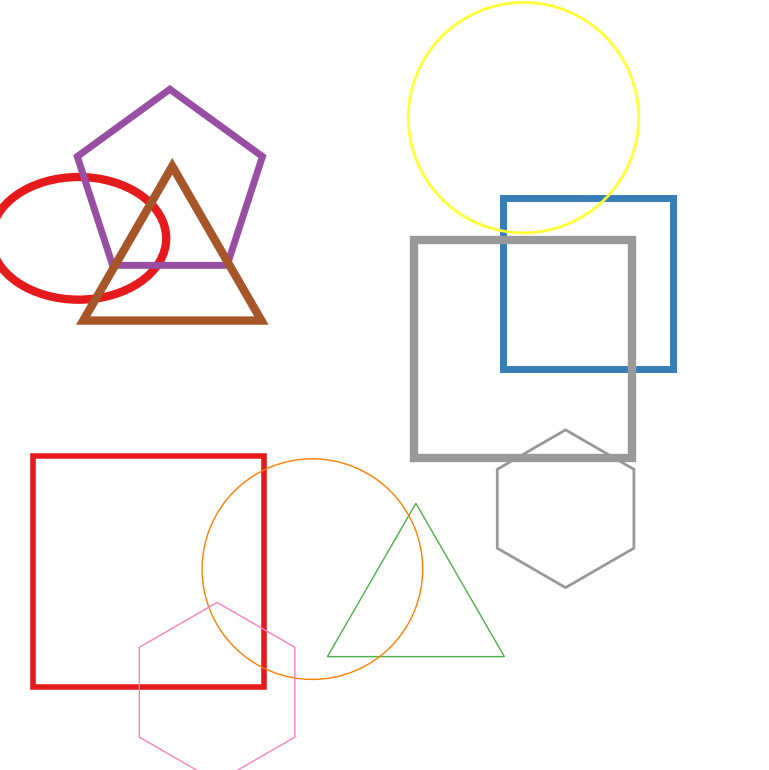[{"shape": "square", "thickness": 2, "radius": 0.75, "center": [0.193, 0.258]}, {"shape": "oval", "thickness": 3, "radius": 0.57, "center": [0.102, 0.69]}, {"shape": "square", "thickness": 2.5, "radius": 0.55, "center": [0.763, 0.632]}, {"shape": "triangle", "thickness": 0.5, "radius": 0.66, "center": [0.54, 0.214]}, {"shape": "pentagon", "thickness": 2.5, "radius": 0.63, "center": [0.221, 0.758]}, {"shape": "circle", "thickness": 0.5, "radius": 0.72, "center": [0.406, 0.261]}, {"shape": "circle", "thickness": 1, "radius": 0.75, "center": [0.68, 0.847]}, {"shape": "triangle", "thickness": 3, "radius": 0.67, "center": [0.224, 0.65]}, {"shape": "hexagon", "thickness": 0.5, "radius": 0.58, "center": [0.282, 0.101]}, {"shape": "square", "thickness": 3, "radius": 0.71, "center": [0.679, 0.546]}, {"shape": "hexagon", "thickness": 1, "radius": 0.51, "center": [0.735, 0.339]}]